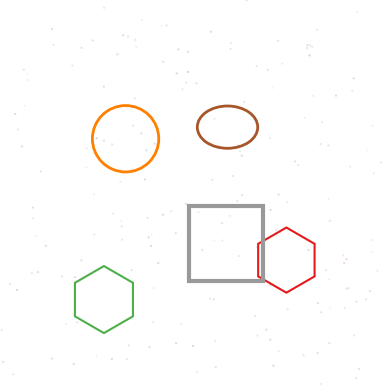[{"shape": "hexagon", "thickness": 1.5, "radius": 0.42, "center": [0.744, 0.324]}, {"shape": "hexagon", "thickness": 1.5, "radius": 0.44, "center": [0.27, 0.222]}, {"shape": "circle", "thickness": 2, "radius": 0.43, "center": [0.326, 0.64]}, {"shape": "oval", "thickness": 2, "radius": 0.39, "center": [0.591, 0.67]}, {"shape": "square", "thickness": 3, "radius": 0.49, "center": [0.587, 0.367]}]